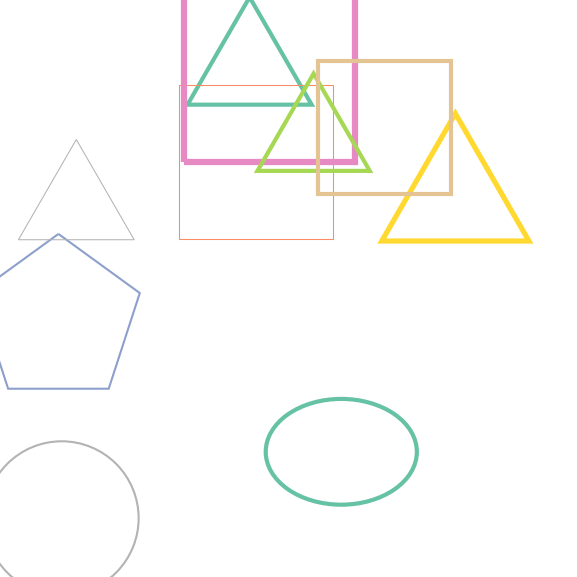[{"shape": "oval", "thickness": 2, "radius": 0.65, "center": [0.591, 0.217]}, {"shape": "triangle", "thickness": 2, "radius": 0.62, "center": [0.432, 0.88]}, {"shape": "square", "thickness": 0.5, "radius": 0.67, "center": [0.443, 0.718]}, {"shape": "pentagon", "thickness": 1, "radius": 0.74, "center": [0.101, 0.446]}, {"shape": "square", "thickness": 3, "radius": 0.74, "center": [0.467, 0.867]}, {"shape": "triangle", "thickness": 2, "radius": 0.56, "center": [0.543, 0.759]}, {"shape": "triangle", "thickness": 2.5, "radius": 0.74, "center": [0.789, 0.655]}, {"shape": "square", "thickness": 2, "radius": 0.58, "center": [0.666, 0.778]}, {"shape": "triangle", "thickness": 0.5, "radius": 0.58, "center": [0.132, 0.642]}, {"shape": "circle", "thickness": 1, "radius": 0.67, "center": [0.107, 0.102]}]